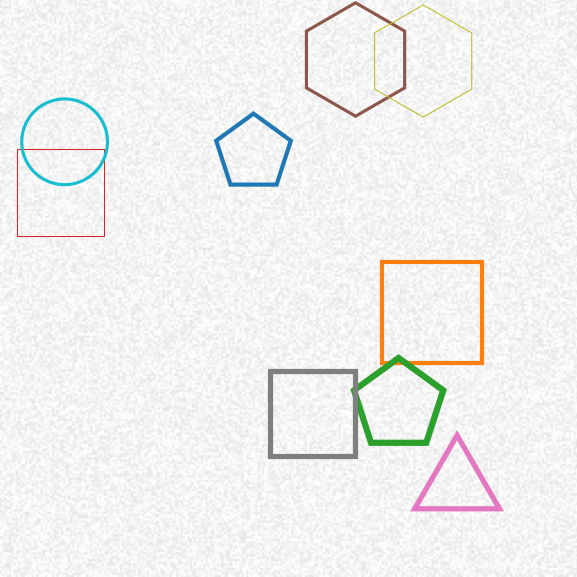[{"shape": "pentagon", "thickness": 2, "radius": 0.34, "center": [0.439, 0.734]}, {"shape": "square", "thickness": 2, "radius": 0.43, "center": [0.748, 0.458]}, {"shape": "pentagon", "thickness": 3, "radius": 0.41, "center": [0.69, 0.298]}, {"shape": "square", "thickness": 0.5, "radius": 0.38, "center": [0.105, 0.666]}, {"shape": "hexagon", "thickness": 1.5, "radius": 0.49, "center": [0.616, 0.896]}, {"shape": "triangle", "thickness": 2.5, "radius": 0.42, "center": [0.792, 0.161]}, {"shape": "square", "thickness": 2.5, "radius": 0.37, "center": [0.541, 0.283]}, {"shape": "hexagon", "thickness": 0.5, "radius": 0.49, "center": [0.733, 0.893]}, {"shape": "circle", "thickness": 1.5, "radius": 0.37, "center": [0.112, 0.754]}]